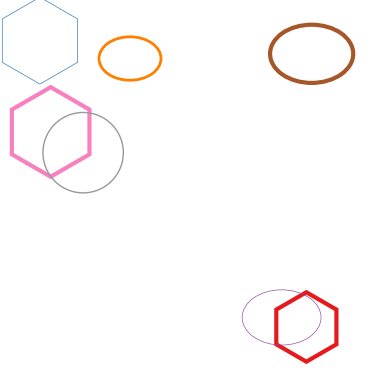[{"shape": "hexagon", "thickness": 3, "radius": 0.45, "center": [0.796, 0.151]}, {"shape": "hexagon", "thickness": 0.5, "radius": 0.56, "center": [0.104, 0.894]}, {"shape": "oval", "thickness": 0.5, "radius": 0.51, "center": [0.731, 0.175]}, {"shape": "oval", "thickness": 2, "radius": 0.4, "center": [0.338, 0.848]}, {"shape": "oval", "thickness": 3, "radius": 0.54, "center": [0.809, 0.86]}, {"shape": "hexagon", "thickness": 3, "radius": 0.58, "center": [0.132, 0.657]}, {"shape": "circle", "thickness": 1, "radius": 0.52, "center": [0.216, 0.603]}]